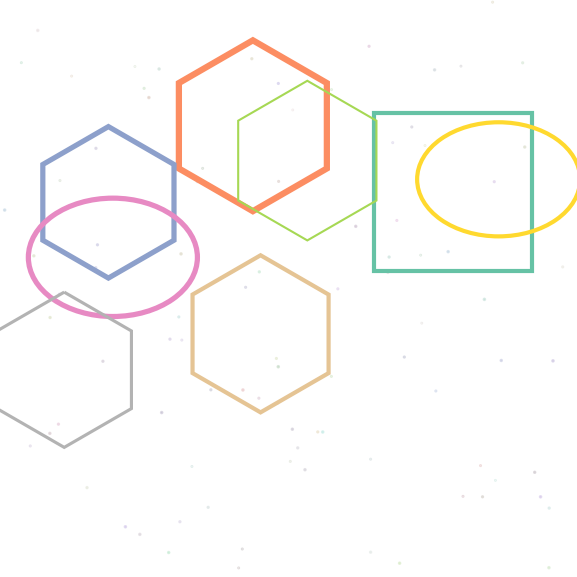[{"shape": "square", "thickness": 2, "radius": 0.68, "center": [0.784, 0.666]}, {"shape": "hexagon", "thickness": 3, "radius": 0.74, "center": [0.438, 0.781]}, {"shape": "hexagon", "thickness": 2.5, "radius": 0.66, "center": [0.188, 0.649]}, {"shape": "oval", "thickness": 2.5, "radius": 0.73, "center": [0.195, 0.554]}, {"shape": "hexagon", "thickness": 1, "radius": 0.69, "center": [0.532, 0.721]}, {"shape": "oval", "thickness": 2, "radius": 0.71, "center": [0.863, 0.689]}, {"shape": "hexagon", "thickness": 2, "radius": 0.68, "center": [0.451, 0.421]}, {"shape": "hexagon", "thickness": 1.5, "radius": 0.67, "center": [0.111, 0.359]}]